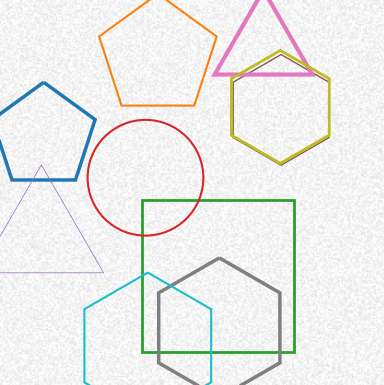[{"shape": "pentagon", "thickness": 2.5, "radius": 0.7, "center": [0.114, 0.646]}, {"shape": "pentagon", "thickness": 1.5, "radius": 0.8, "center": [0.41, 0.856]}, {"shape": "square", "thickness": 2, "radius": 0.98, "center": [0.566, 0.284]}, {"shape": "circle", "thickness": 1.5, "radius": 0.75, "center": [0.378, 0.538]}, {"shape": "triangle", "thickness": 0.5, "radius": 0.93, "center": [0.107, 0.385]}, {"shape": "hexagon", "thickness": 1, "radius": 0.72, "center": [0.73, 0.715]}, {"shape": "triangle", "thickness": 3, "radius": 0.73, "center": [0.684, 0.88]}, {"shape": "hexagon", "thickness": 2.5, "radius": 0.91, "center": [0.57, 0.148]}, {"shape": "hexagon", "thickness": 2, "radius": 0.73, "center": [0.728, 0.722]}, {"shape": "hexagon", "thickness": 1.5, "radius": 0.95, "center": [0.384, 0.102]}]